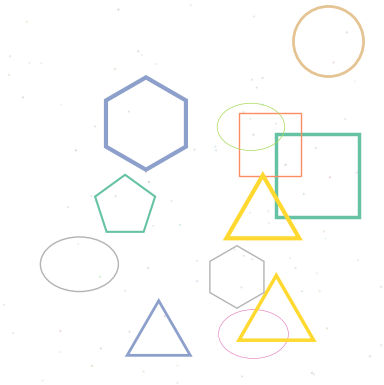[{"shape": "square", "thickness": 2.5, "radius": 0.54, "center": [0.824, 0.543]}, {"shape": "pentagon", "thickness": 1.5, "radius": 0.41, "center": [0.325, 0.464]}, {"shape": "square", "thickness": 1, "radius": 0.4, "center": [0.701, 0.625]}, {"shape": "triangle", "thickness": 2, "radius": 0.47, "center": [0.412, 0.124]}, {"shape": "hexagon", "thickness": 3, "radius": 0.6, "center": [0.379, 0.679]}, {"shape": "oval", "thickness": 0.5, "radius": 0.45, "center": [0.658, 0.132]}, {"shape": "oval", "thickness": 0.5, "radius": 0.44, "center": [0.652, 0.67]}, {"shape": "triangle", "thickness": 3, "radius": 0.55, "center": [0.683, 0.436]}, {"shape": "triangle", "thickness": 2.5, "radius": 0.56, "center": [0.718, 0.172]}, {"shape": "circle", "thickness": 2, "radius": 0.46, "center": [0.853, 0.892]}, {"shape": "oval", "thickness": 1, "radius": 0.51, "center": [0.206, 0.314]}, {"shape": "hexagon", "thickness": 1, "radius": 0.41, "center": [0.615, 0.281]}]